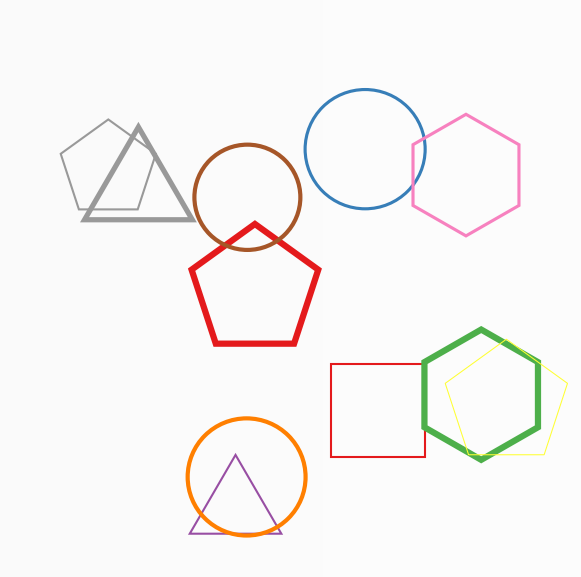[{"shape": "square", "thickness": 1, "radius": 0.41, "center": [0.651, 0.288]}, {"shape": "pentagon", "thickness": 3, "radius": 0.57, "center": [0.439, 0.497]}, {"shape": "circle", "thickness": 1.5, "radius": 0.52, "center": [0.628, 0.741]}, {"shape": "hexagon", "thickness": 3, "radius": 0.56, "center": [0.828, 0.316]}, {"shape": "triangle", "thickness": 1, "radius": 0.45, "center": [0.405, 0.12]}, {"shape": "circle", "thickness": 2, "radius": 0.51, "center": [0.424, 0.173]}, {"shape": "pentagon", "thickness": 0.5, "radius": 0.55, "center": [0.871, 0.301]}, {"shape": "circle", "thickness": 2, "radius": 0.46, "center": [0.426, 0.658]}, {"shape": "hexagon", "thickness": 1.5, "radius": 0.53, "center": [0.802, 0.696]}, {"shape": "pentagon", "thickness": 1, "radius": 0.43, "center": [0.186, 0.706]}, {"shape": "triangle", "thickness": 2.5, "radius": 0.54, "center": [0.238, 0.672]}]